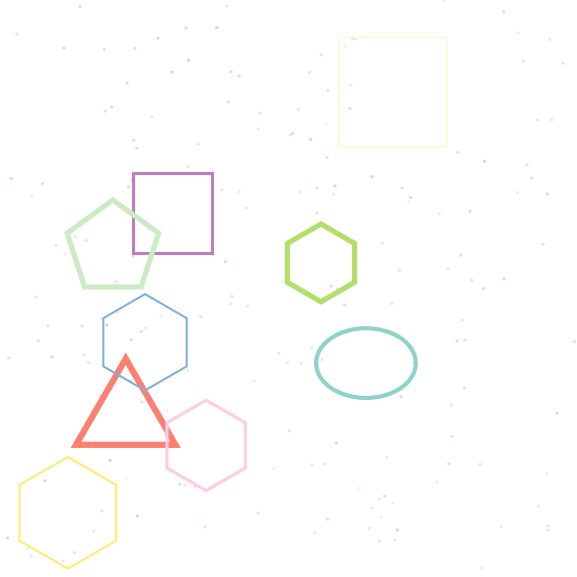[{"shape": "oval", "thickness": 2, "radius": 0.43, "center": [0.634, 0.37]}, {"shape": "square", "thickness": 0.5, "radius": 0.47, "center": [0.68, 0.84]}, {"shape": "triangle", "thickness": 3, "radius": 0.5, "center": [0.218, 0.279]}, {"shape": "hexagon", "thickness": 1, "radius": 0.42, "center": [0.251, 0.406]}, {"shape": "hexagon", "thickness": 2.5, "radius": 0.34, "center": [0.556, 0.544]}, {"shape": "hexagon", "thickness": 1.5, "radius": 0.39, "center": [0.357, 0.228]}, {"shape": "square", "thickness": 1.5, "radius": 0.34, "center": [0.298, 0.63]}, {"shape": "pentagon", "thickness": 2.5, "radius": 0.42, "center": [0.195, 0.57]}, {"shape": "hexagon", "thickness": 1, "radius": 0.48, "center": [0.117, 0.111]}]